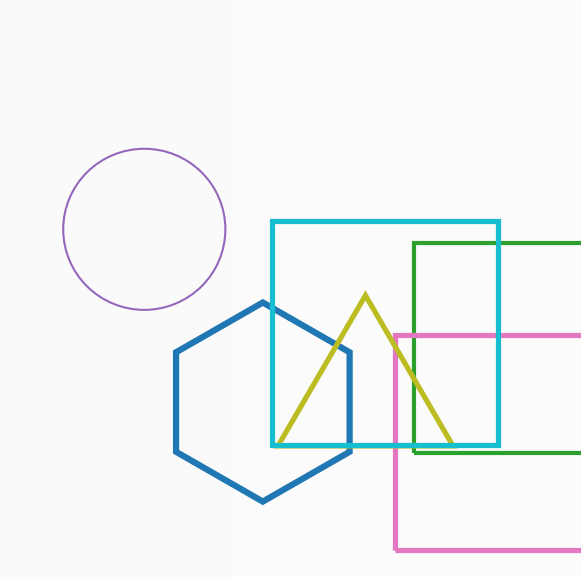[{"shape": "hexagon", "thickness": 3, "radius": 0.86, "center": [0.452, 0.303]}, {"shape": "square", "thickness": 2, "radius": 0.91, "center": [0.894, 0.396]}, {"shape": "circle", "thickness": 1, "radius": 0.7, "center": [0.248, 0.602]}, {"shape": "square", "thickness": 2.5, "radius": 0.93, "center": [0.866, 0.233]}, {"shape": "triangle", "thickness": 2.5, "radius": 0.87, "center": [0.629, 0.314]}, {"shape": "square", "thickness": 2.5, "radius": 0.97, "center": [0.662, 0.422]}]